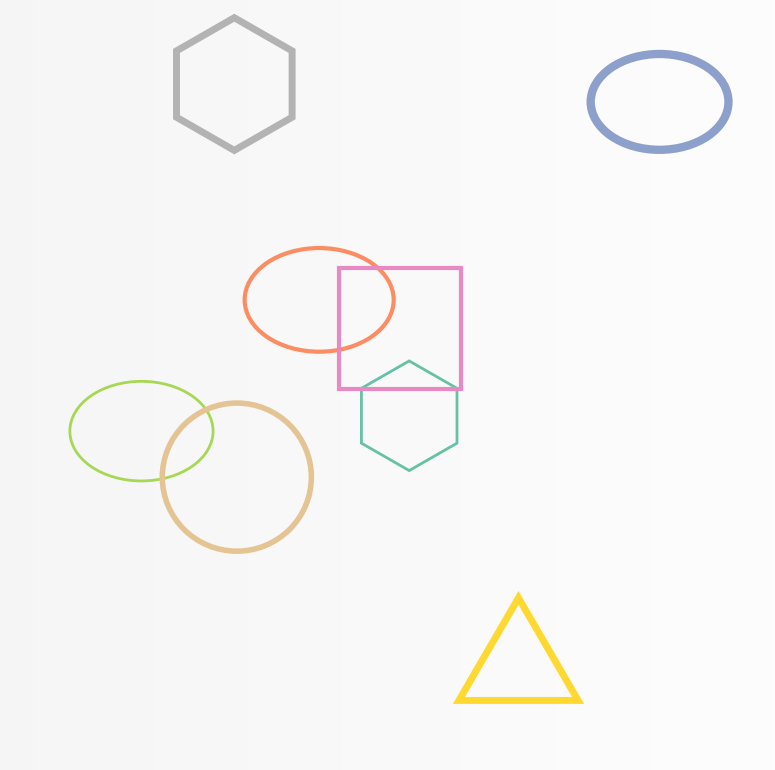[{"shape": "hexagon", "thickness": 1, "radius": 0.36, "center": [0.528, 0.46]}, {"shape": "oval", "thickness": 1.5, "radius": 0.48, "center": [0.412, 0.611]}, {"shape": "oval", "thickness": 3, "radius": 0.44, "center": [0.851, 0.868]}, {"shape": "square", "thickness": 1.5, "radius": 0.39, "center": [0.517, 0.573]}, {"shape": "oval", "thickness": 1, "radius": 0.46, "center": [0.183, 0.44]}, {"shape": "triangle", "thickness": 2.5, "radius": 0.44, "center": [0.669, 0.135]}, {"shape": "circle", "thickness": 2, "radius": 0.48, "center": [0.306, 0.38]}, {"shape": "hexagon", "thickness": 2.5, "radius": 0.43, "center": [0.302, 0.891]}]